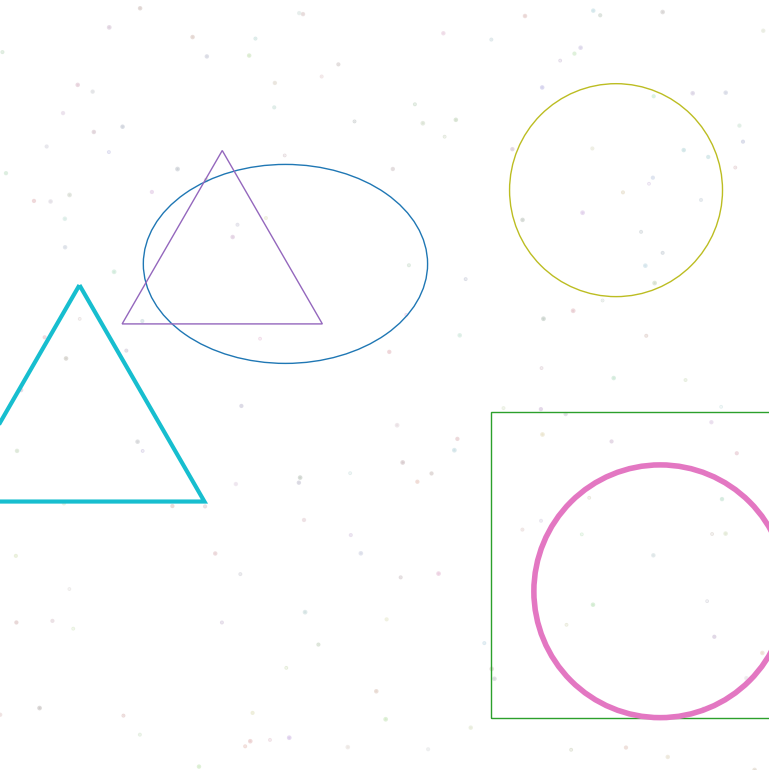[{"shape": "oval", "thickness": 0.5, "radius": 0.92, "center": [0.371, 0.657]}, {"shape": "square", "thickness": 0.5, "radius": 1.0, "center": [0.836, 0.266]}, {"shape": "triangle", "thickness": 0.5, "radius": 0.75, "center": [0.289, 0.654]}, {"shape": "circle", "thickness": 2, "radius": 0.82, "center": [0.857, 0.232]}, {"shape": "circle", "thickness": 0.5, "radius": 0.69, "center": [0.8, 0.753]}, {"shape": "triangle", "thickness": 1.5, "radius": 0.94, "center": [0.103, 0.442]}]